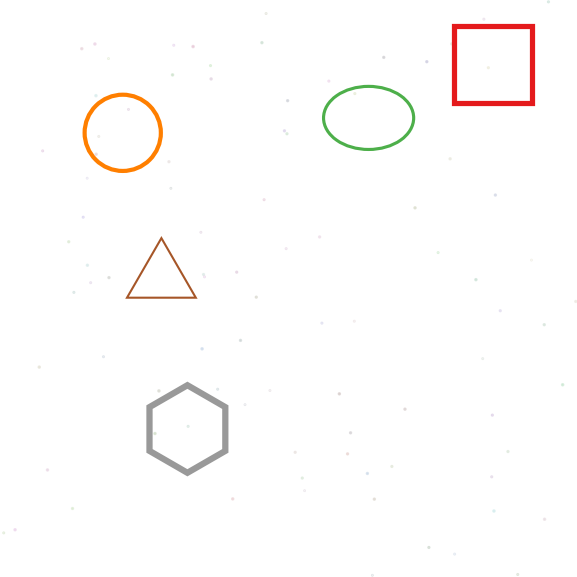[{"shape": "square", "thickness": 2.5, "radius": 0.33, "center": [0.854, 0.887]}, {"shape": "oval", "thickness": 1.5, "radius": 0.39, "center": [0.638, 0.795]}, {"shape": "circle", "thickness": 2, "radius": 0.33, "center": [0.213, 0.769]}, {"shape": "triangle", "thickness": 1, "radius": 0.34, "center": [0.279, 0.518]}, {"shape": "hexagon", "thickness": 3, "radius": 0.38, "center": [0.325, 0.256]}]